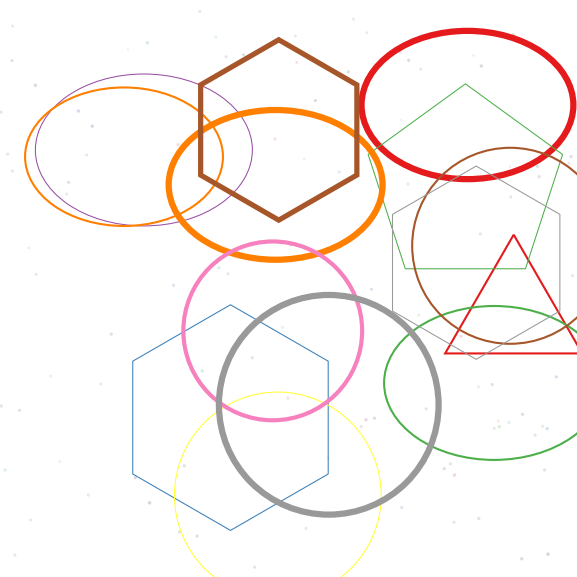[{"shape": "triangle", "thickness": 1, "radius": 0.69, "center": [0.89, 0.456]}, {"shape": "oval", "thickness": 3, "radius": 0.92, "center": [0.809, 0.817]}, {"shape": "hexagon", "thickness": 0.5, "radius": 0.98, "center": [0.399, 0.276]}, {"shape": "oval", "thickness": 1, "radius": 0.95, "center": [0.855, 0.336]}, {"shape": "pentagon", "thickness": 0.5, "radius": 0.89, "center": [0.806, 0.677]}, {"shape": "oval", "thickness": 0.5, "radius": 0.94, "center": [0.249, 0.739]}, {"shape": "oval", "thickness": 1, "radius": 0.86, "center": [0.215, 0.728]}, {"shape": "oval", "thickness": 3, "radius": 0.93, "center": [0.477, 0.679]}, {"shape": "circle", "thickness": 0.5, "radius": 0.9, "center": [0.481, 0.141]}, {"shape": "circle", "thickness": 1, "radius": 0.85, "center": [0.883, 0.574]}, {"shape": "hexagon", "thickness": 2.5, "radius": 0.78, "center": [0.483, 0.774]}, {"shape": "circle", "thickness": 2, "radius": 0.77, "center": [0.472, 0.426]}, {"shape": "circle", "thickness": 3, "radius": 0.95, "center": [0.569, 0.298]}, {"shape": "hexagon", "thickness": 0.5, "radius": 0.84, "center": [0.825, 0.544]}]